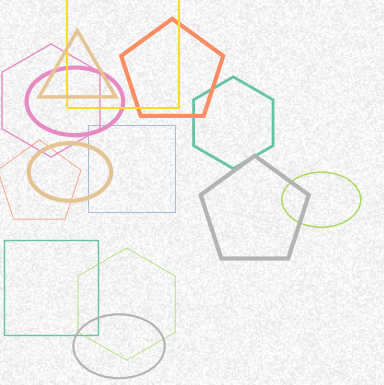[{"shape": "square", "thickness": 1, "radius": 0.61, "center": [0.132, 0.253]}, {"shape": "hexagon", "thickness": 2, "radius": 0.6, "center": [0.606, 0.681]}, {"shape": "pentagon", "thickness": 0.5, "radius": 0.57, "center": [0.102, 0.523]}, {"shape": "pentagon", "thickness": 3, "radius": 0.7, "center": [0.447, 0.812]}, {"shape": "square", "thickness": 0.5, "radius": 0.57, "center": [0.342, 0.562]}, {"shape": "hexagon", "thickness": 1, "radius": 0.73, "center": [0.132, 0.739]}, {"shape": "oval", "thickness": 3, "radius": 0.63, "center": [0.194, 0.737]}, {"shape": "hexagon", "thickness": 0.5, "radius": 0.73, "center": [0.329, 0.21]}, {"shape": "oval", "thickness": 1, "radius": 0.51, "center": [0.835, 0.481]}, {"shape": "square", "thickness": 1.5, "radius": 0.73, "center": [0.32, 0.866]}, {"shape": "oval", "thickness": 3, "radius": 0.54, "center": [0.182, 0.553]}, {"shape": "triangle", "thickness": 2.5, "radius": 0.57, "center": [0.201, 0.806]}, {"shape": "pentagon", "thickness": 3, "radius": 0.74, "center": [0.662, 0.448]}, {"shape": "oval", "thickness": 1.5, "radius": 0.59, "center": [0.309, 0.101]}]